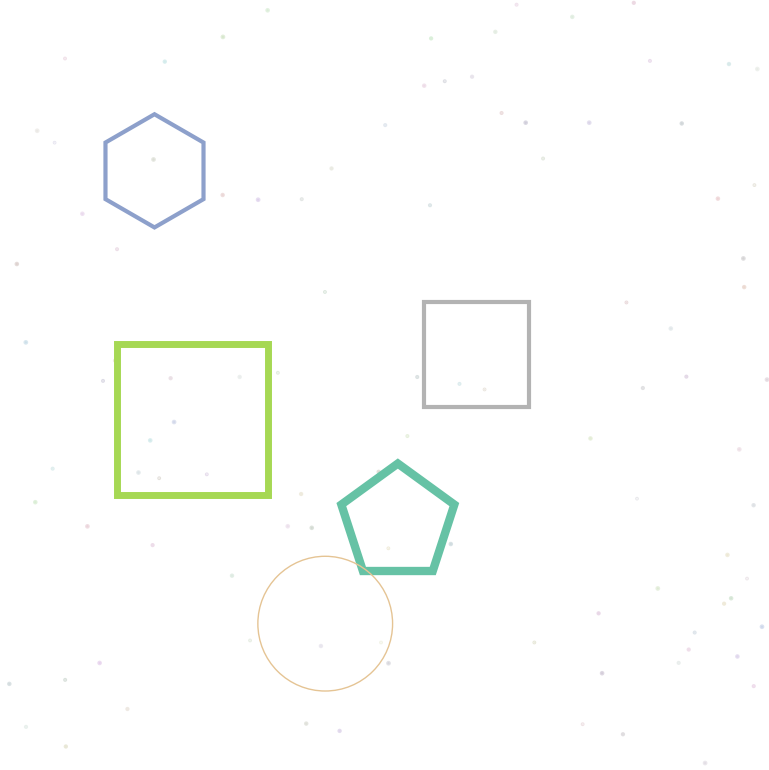[{"shape": "pentagon", "thickness": 3, "radius": 0.39, "center": [0.517, 0.321]}, {"shape": "hexagon", "thickness": 1.5, "radius": 0.37, "center": [0.201, 0.778]}, {"shape": "square", "thickness": 2.5, "radius": 0.49, "center": [0.25, 0.455]}, {"shape": "circle", "thickness": 0.5, "radius": 0.44, "center": [0.422, 0.19]}, {"shape": "square", "thickness": 1.5, "radius": 0.34, "center": [0.619, 0.539]}]